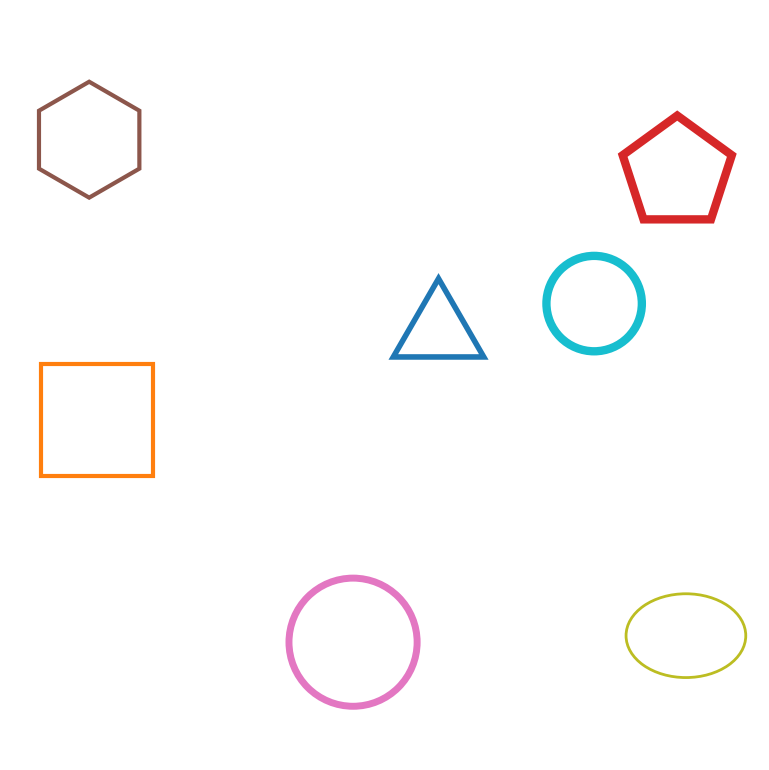[{"shape": "triangle", "thickness": 2, "radius": 0.34, "center": [0.57, 0.57]}, {"shape": "square", "thickness": 1.5, "radius": 0.36, "center": [0.126, 0.455]}, {"shape": "pentagon", "thickness": 3, "radius": 0.37, "center": [0.88, 0.775]}, {"shape": "hexagon", "thickness": 1.5, "radius": 0.38, "center": [0.116, 0.819]}, {"shape": "circle", "thickness": 2.5, "radius": 0.42, "center": [0.459, 0.166]}, {"shape": "oval", "thickness": 1, "radius": 0.39, "center": [0.891, 0.174]}, {"shape": "circle", "thickness": 3, "radius": 0.31, "center": [0.772, 0.606]}]